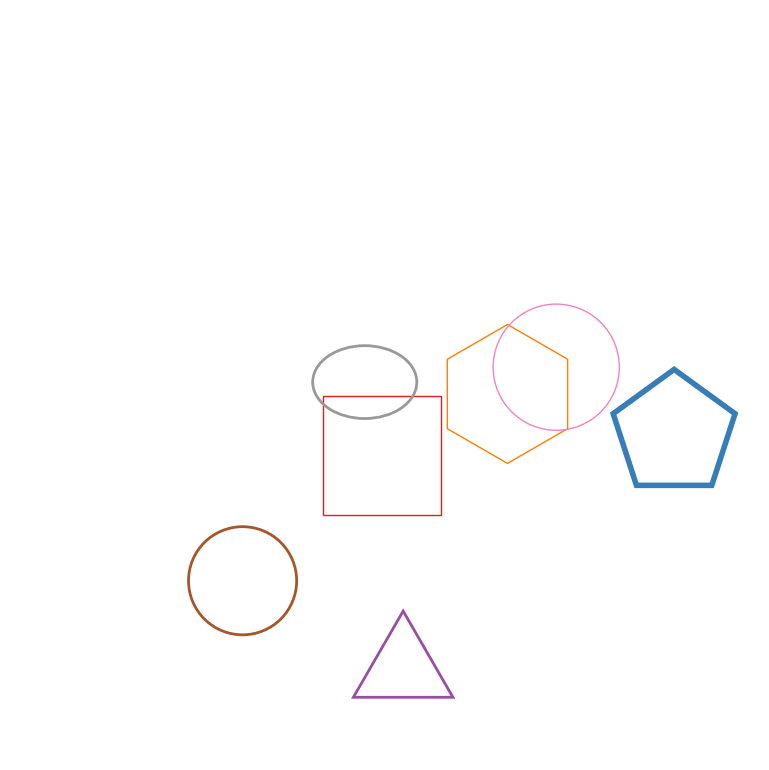[{"shape": "square", "thickness": 0.5, "radius": 0.38, "center": [0.496, 0.408]}, {"shape": "pentagon", "thickness": 2, "radius": 0.42, "center": [0.875, 0.437]}, {"shape": "triangle", "thickness": 1, "radius": 0.37, "center": [0.524, 0.132]}, {"shape": "hexagon", "thickness": 0.5, "radius": 0.45, "center": [0.659, 0.488]}, {"shape": "circle", "thickness": 1, "radius": 0.35, "center": [0.315, 0.246]}, {"shape": "circle", "thickness": 0.5, "radius": 0.41, "center": [0.722, 0.523]}, {"shape": "oval", "thickness": 1, "radius": 0.34, "center": [0.474, 0.504]}]